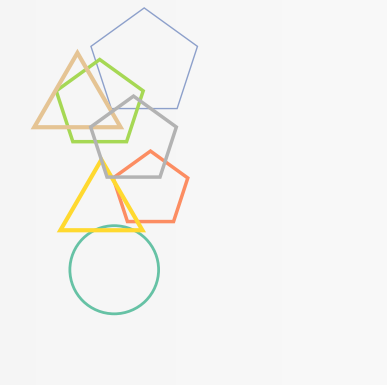[{"shape": "circle", "thickness": 2, "radius": 0.57, "center": [0.295, 0.299]}, {"shape": "pentagon", "thickness": 2.5, "radius": 0.51, "center": [0.388, 0.506]}, {"shape": "pentagon", "thickness": 1, "radius": 0.72, "center": [0.372, 0.835]}, {"shape": "pentagon", "thickness": 2.5, "radius": 0.59, "center": [0.257, 0.727]}, {"shape": "triangle", "thickness": 3, "radius": 0.61, "center": [0.262, 0.463]}, {"shape": "triangle", "thickness": 3, "radius": 0.64, "center": [0.2, 0.734]}, {"shape": "pentagon", "thickness": 2.5, "radius": 0.58, "center": [0.345, 0.634]}]